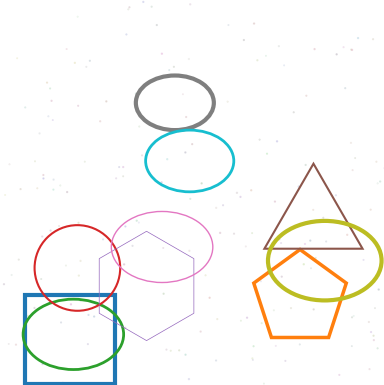[{"shape": "square", "thickness": 3, "radius": 0.58, "center": [0.182, 0.118]}, {"shape": "pentagon", "thickness": 2.5, "radius": 0.63, "center": [0.779, 0.226]}, {"shape": "oval", "thickness": 2, "radius": 0.65, "center": [0.191, 0.132]}, {"shape": "circle", "thickness": 1.5, "radius": 0.56, "center": [0.201, 0.304]}, {"shape": "hexagon", "thickness": 0.5, "radius": 0.71, "center": [0.381, 0.257]}, {"shape": "triangle", "thickness": 1.5, "radius": 0.74, "center": [0.814, 0.428]}, {"shape": "oval", "thickness": 1, "radius": 0.66, "center": [0.421, 0.358]}, {"shape": "oval", "thickness": 3, "radius": 0.51, "center": [0.454, 0.733]}, {"shape": "oval", "thickness": 3, "radius": 0.74, "center": [0.844, 0.323]}, {"shape": "oval", "thickness": 2, "radius": 0.57, "center": [0.493, 0.582]}]